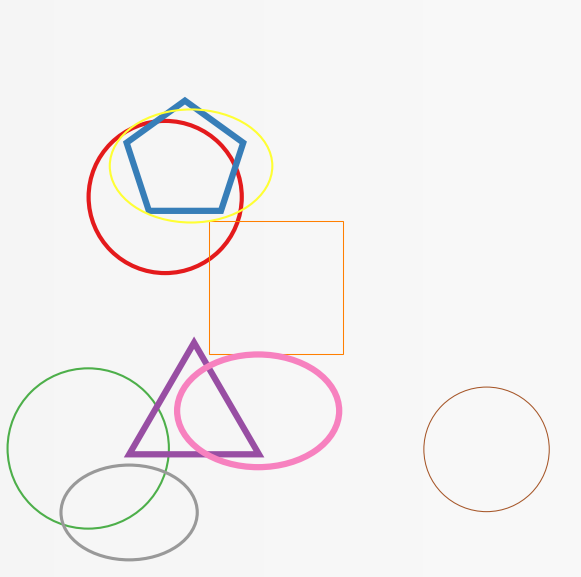[{"shape": "circle", "thickness": 2, "radius": 0.66, "center": [0.284, 0.658]}, {"shape": "pentagon", "thickness": 3, "radius": 0.53, "center": [0.318, 0.719]}, {"shape": "circle", "thickness": 1, "radius": 0.69, "center": [0.152, 0.223]}, {"shape": "triangle", "thickness": 3, "radius": 0.64, "center": [0.334, 0.277]}, {"shape": "square", "thickness": 0.5, "radius": 0.58, "center": [0.474, 0.502]}, {"shape": "oval", "thickness": 1, "radius": 0.7, "center": [0.329, 0.712]}, {"shape": "circle", "thickness": 0.5, "radius": 0.54, "center": [0.837, 0.221]}, {"shape": "oval", "thickness": 3, "radius": 0.7, "center": [0.444, 0.288]}, {"shape": "oval", "thickness": 1.5, "radius": 0.59, "center": [0.222, 0.112]}]